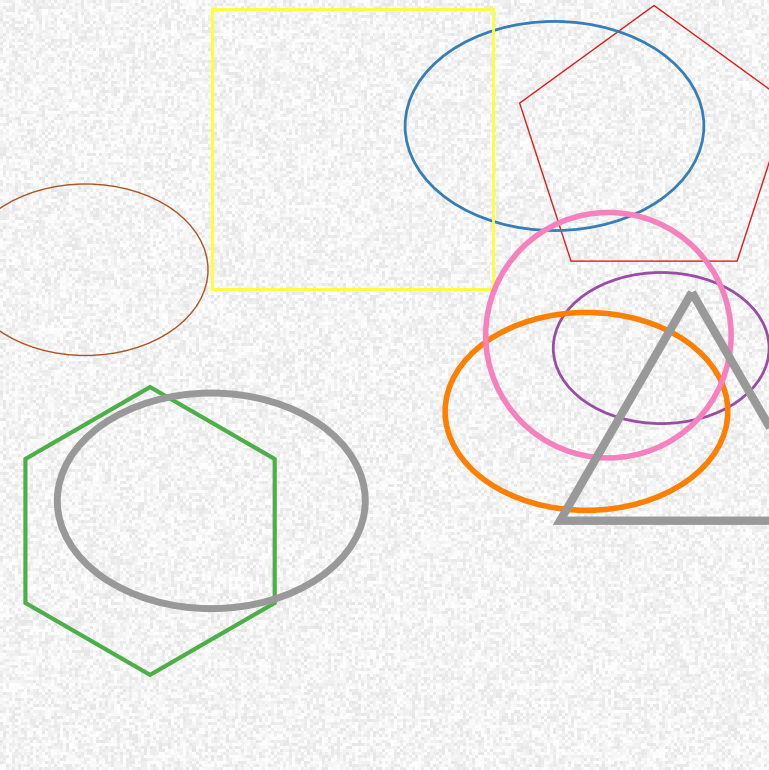[{"shape": "pentagon", "thickness": 0.5, "radius": 0.92, "center": [0.849, 0.809]}, {"shape": "oval", "thickness": 1, "radius": 0.97, "center": [0.72, 0.836]}, {"shape": "hexagon", "thickness": 1.5, "radius": 0.93, "center": [0.195, 0.31]}, {"shape": "oval", "thickness": 1, "radius": 0.7, "center": [0.859, 0.548]}, {"shape": "oval", "thickness": 2, "radius": 0.92, "center": [0.762, 0.466]}, {"shape": "square", "thickness": 1, "radius": 0.91, "center": [0.458, 0.806]}, {"shape": "oval", "thickness": 0.5, "radius": 0.8, "center": [0.111, 0.65]}, {"shape": "circle", "thickness": 2, "radius": 0.8, "center": [0.79, 0.565]}, {"shape": "triangle", "thickness": 3, "radius": 0.99, "center": [0.899, 0.423]}, {"shape": "oval", "thickness": 2.5, "radius": 1.0, "center": [0.274, 0.35]}]